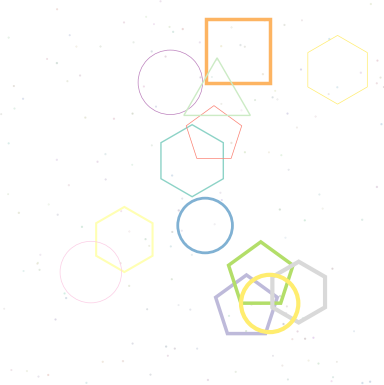[{"shape": "hexagon", "thickness": 1, "radius": 0.47, "center": [0.499, 0.583]}, {"shape": "hexagon", "thickness": 1.5, "radius": 0.42, "center": [0.323, 0.378]}, {"shape": "pentagon", "thickness": 2.5, "radius": 0.42, "center": [0.64, 0.202]}, {"shape": "pentagon", "thickness": 0.5, "radius": 0.38, "center": [0.556, 0.65]}, {"shape": "circle", "thickness": 2, "radius": 0.36, "center": [0.533, 0.414]}, {"shape": "square", "thickness": 2.5, "radius": 0.42, "center": [0.617, 0.868]}, {"shape": "pentagon", "thickness": 2.5, "radius": 0.44, "center": [0.677, 0.284]}, {"shape": "circle", "thickness": 0.5, "radius": 0.4, "center": [0.236, 0.293]}, {"shape": "hexagon", "thickness": 3, "radius": 0.39, "center": [0.776, 0.241]}, {"shape": "circle", "thickness": 0.5, "radius": 0.42, "center": [0.442, 0.786]}, {"shape": "triangle", "thickness": 1, "radius": 0.5, "center": [0.564, 0.75]}, {"shape": "circle", "thickness": 3, "radius": 0.37, "center": [0.7, 0.212]}, {"shape": "hexagon", "thickness": 0.5, "radius": 0.45, "center": [0.877, 0.819]}]